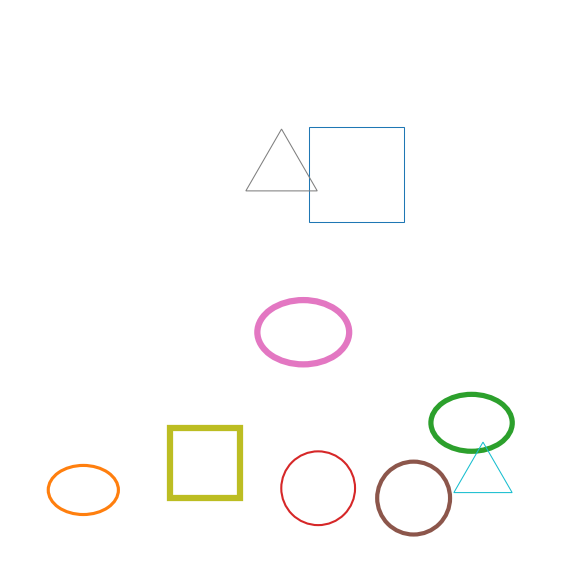[{"shape": "square", "thickness": 0.5, "radius": 0.41, "center": [0.617, 0.697]}, {"shape": "oval", "thickness": 1.5, "radius": 0.3, "center": [0.144, 0.151]}, {"shape": "oval", "thickness": 2.5, "radius": 0.35, "center": [0.817, 0.267]}, {"shape": "circle", "thickness": 1, "radius": 0.32, "center": [0.551, 0.154]}, {"shape": "circle", "thickness": 2, "radius": 0.32, "center": [0.716, 0.137]}, {"shape": "oval", "thickness": 3, "radius": 0.4, "center": [0.525, 0.424]}, {"shape": "triangle", "thickness": 0.5, "radius": 0.36, "center": [0.488, 0.704]}, {"shape": "square", "thickness": 3, "radius": 0.31, "center": [0.355, 0.197]}, {"shape": "triangle", "thickness": 0.5, "radius": 0.29, "center": [0.836, 0.175]}]